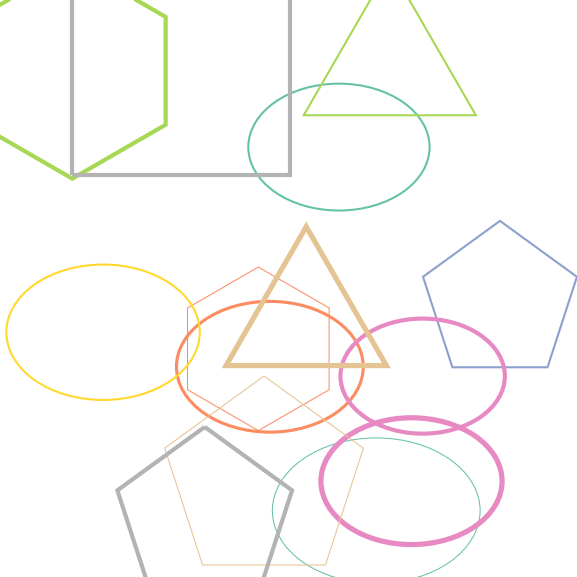[{"shape": "oval", "thickness": 1, "radius": 0.78, "center": [0.587, 0.744]}, {"shape": "oval", "thickness": 0.5, "radius": 0.9, "center": [0.651, 0.115]}, {"shape": "hexagon", "thickness": 0.5, "radius": 0.71, "center": [0.447, 0.395]}, {"shape": "oval", "thickness": 1.5, "radius": 0.81, "center": [0.467, 0.364]}, {"shape": "pentagon", "thickness": 1, "radius": 0.7, "center": [0.866, 0.477]}, {"shape": "oval", "thickness": 2, "radius": 0.71, "center": [0.732, 0.348]}, {"shape": "oval", "thickness": 2.5, "radius": 0.78, "center": [0.713, 0.166]}, {"shape": "hexagon", "thickness": 2, "radius": 0.93, "center": [0.125, 0.877]}, {"shape": "triangle", "thickness": 1, "radius": 0.86, "center": [0.675, 0.886]}, {"shape": "oval", "thickness": 1, "radius": 0.84, "center": [0.178, 0.424]}, {"shape": "pentagon", "thickness": 0.5, "radius": 0.9, "center": [0.457, 0.167]}, {"shape": "triangle", "thickness": 2.5, "radius": 0.8, "center": [0.53, 0.446]}, {"shape": "square", "thickness": 2, "radius": 0.94, "center": [0.314, 0.885]}, {"shape": "pentagon", "thickness": 2, "radius": 0.8, "center": [0.354, 0.101]}]